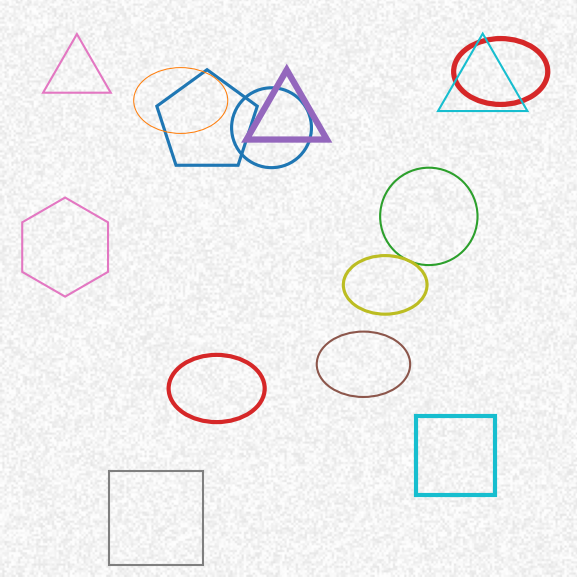[{"shape": "pentagon", "thickness": 1.5, "radius": 0.46, "center": [0.359, 0.787]}, {"shape": "circle", "thickness": 1.5, "radius": 0.35, "center": [0.47, 0.778]}, {"shape": "oval", "thickness": 0.5, "radius": 0.41, "center": [0.313, 0.825]}, {"shape": "circle", "thickness": 1, "radius": 0.42, "center": [0.743, 0.624]}, {"shape": "oval", "thickness": 2.5, "radius": 0.41, "center": [0.867, 0.875]}, {"shape": "oval", "thickness": 2, "radius": 0.42, "center": [0.375, 0.326]}, {"shape": "triangle", "thickness": 3, "radius": 0.4, "center": [0.497, 0.798]}, {"shape": "oval", "thickness": 1, "radius": 0.4, "center": [0.629, 0.368]}, {"shape": "triangle", "thickness": 1, "radius": 0.34, "center": [0.133, 0.872]}, {"shape": "hexagon", "thickness": 1, "radius": 0.43, "center": [0.113, 0.571]}, {"shape": "square", "thickness": 1, "radius": 0.41, "center": [0.27, 0.103]}, {"shape": "oval", "thickness": 1.5, "radius": 0.36, "center": [0.667, 0.506]}, {"shape": "triangle", "thickness": 1, "radius": 0.45, "center": [0.836, 0.852]}, {"shape": "square", "thickness": 2, "radius": 0.34, "center": [0.788, 0.21]}]